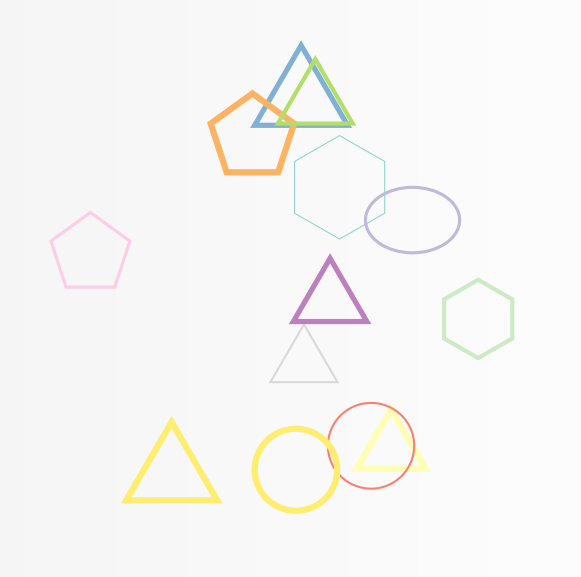[{"shape": "hexagon", "thickness": 0.5, "radius": 0.45, "center": [0.584, 0.675]}, {"shape": "triangle", "thickness": 3, "radius": 0.34, "center": [0.673, 0.222]}, {"shape": "oval", "thickness": 1.5, "radius": 0.41, "center": [0.71, 0.618]}, {"shape": "circle", "thickness": 1, "radius": 0.37, "center": [0.638, 0.227]}, {"shape": "triangle", "thickness": 2.5, "radius": 0.46, "center": [0.518, 0.828]}, {"shape": "pentagon", "thickness": 3, "radius": 0.38, "center": [0.434, 0.762]}, {"shape": "triangle", "thickness": 2, "radius": 0.37, "center": [0.542, 0.822]}, {"shape": "pentagon", "thickness": 1.5, "radius": 0.36, "center": [0.155, 0.56]}, {"shape": "triangle", "thickness": 1, "radius": 0.33, "center": [0.523, 0.371]}, {"shape": "triangle", "thickness": 2.5, "radius": 0.37, "center": [0.568, 0.479]}, {"shape": "hexagon", "thickness": 2, "radius": 0.34, "center": [0.823, 0.447]}, {"shape": "circle", "thickness": 3, "radius": 0.35, "center": [0.509, 0.186]}, {"shape": "triangle", "thickness": 3, "radius": 0.45, "center": [0.295, 0.178]}]